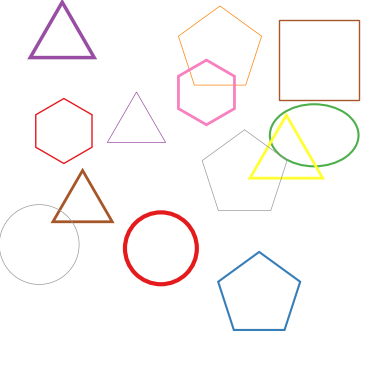[{"shape": "circle", "thickness": 3, "radius": 0.47, "center": [0.418, 0.355]}, {"shape": "hexagon", "thickness": 1, "radius": 0.42, "center": [0.166, 0.66]}, {"shape": "pentagon", "thickness": 1.5, "radius": 0.56, "center": [0.673, 0.234]}, {"shape": "oval", "thickness": 1.5, "radius": 0.58, "center": [0.816, 0.649]}, {"shape": "triangle", "thickness": 2.5, "radius": 0.48, "center": [0.162, 0.898]}, {"shape": "triangle", "thickness": 0.5, "radius": 0.44, "center": [0.354, 0.674]}, {"shape": "pentagon", "thickness": 0.5, "radius": 0.57, "center": [0.571, 0.871]}, {"shape": "triangle", "thickness": 2, "radius": 0.55, "center": [0.744, 0.592]}, {"shape": "square", "thickness": 1, "radius": 0.52, "center": [0.828, 0.844]}, {"shape": "triangle", "thickness": 2, "radius": 0.44, "center": [0.215, 0.468]}, {"shape": "hexagon", "thickness": 2, "radius": 0.42, "center": [0.536, 0.76]}, {"shape": "circle", "thickness": 0.5, "radius": 0.52, "center": [0.102, 0.365]}, {"shape": "pentagon", "thickness": 0.5, "radius": 0.58, "center": [0.635, 0.547]}]